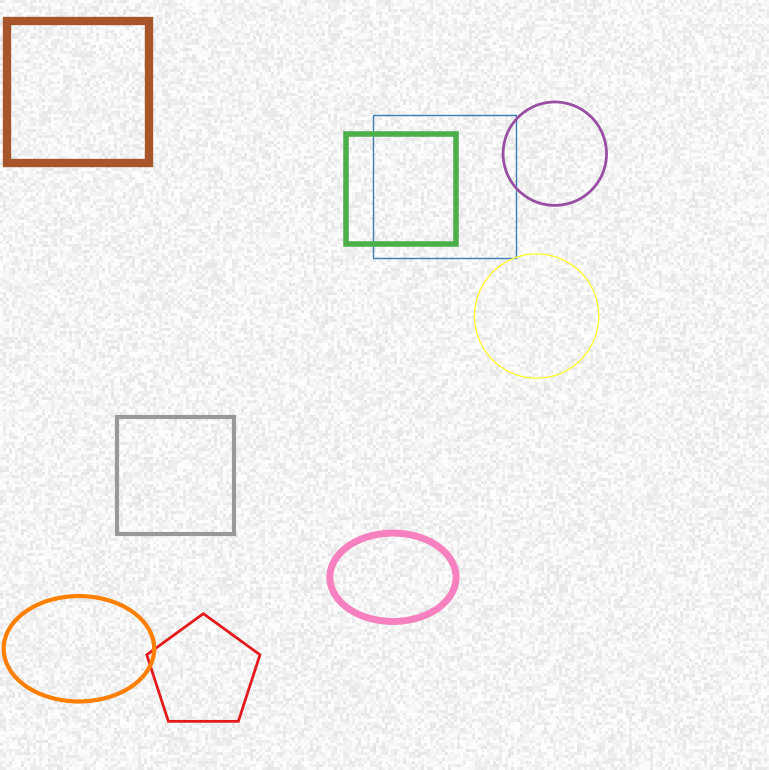[{"shape": "pentagon", "thickness": 1, "radius": 0.39, "center": [0.264, 0.126]}, {"shape": "square", "thickness": 0.5, "radius": 0.46, "center": [0.577, 0.758]}, {"shape": "square", "thickness": 2, "radius": 0.36, "center": [0.52, 0.755]}, {"shape": "circle", "thickness": 1, "radius": 0.34, "center": [0.721, 0.8]}, {"shape": "oval", "thickness": 1.5, "radius": 0.49, "center": [0.102, 0.157]}, {"shape": "circle", "thickness": 0.5, "radius": 0.4, "center": [0.697, 0.59]}, {"shape": "square", "thickness": 3, "radius": 0.46, "center": [0.101, 0.881]}, {"shape": "oval", "thickness": 2.5, "radius": 0.41, "center": [0.51, 0.25]}, {"shape": "square", "thickness": 1.5, "radius": 0.38, "center": [0.229, 0.382]}]